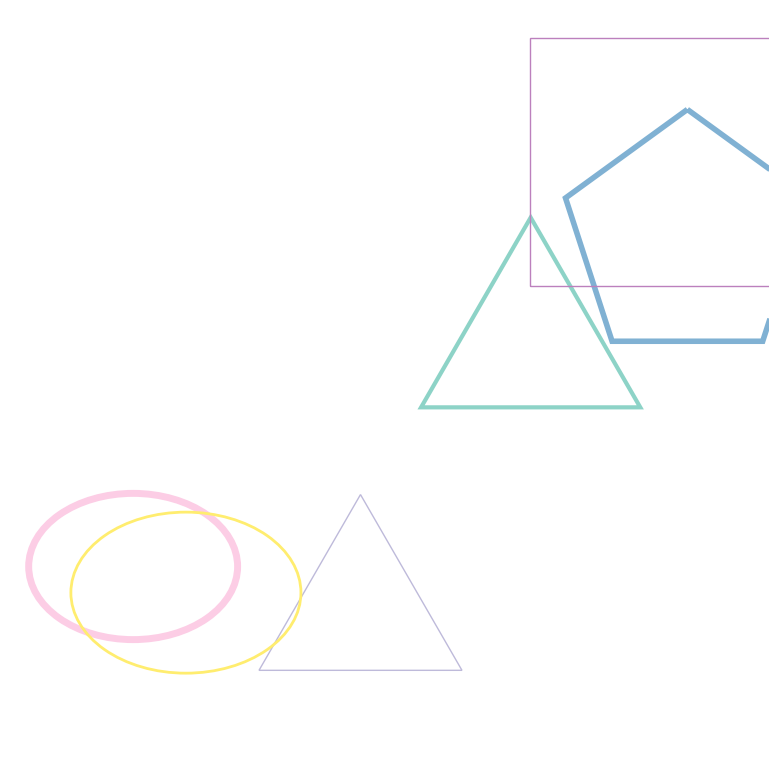[{"shape": "triangle", "thickness": 1.5, "radius": 0.82, "center": [0.689, 0.553]}, {"shape": "triangle", "thickness": 0.5, "radius": 0.76, "center": [0.468, 0.206]}, {"shape": "pentagon", "thickness": 2, "radius": 0.83, "center": [0.893, 0.691]}, {"shape": "oval", "thickness": 2.5, "radius": 0.68, "center": [0.173, 0.264]}, {"shape": "square", "thickness": 0.5, "radius": 0.8, "center": [0.848, 0.79]}, {"shape": "oval", "thickness": 1, "radius": 0.75, "center": [0.241, 0.23]}]